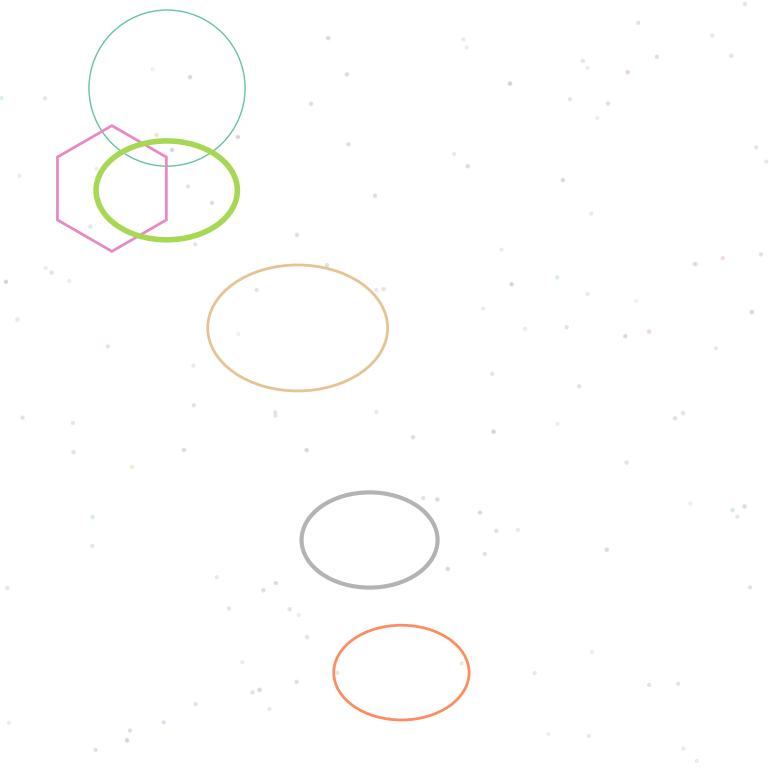[{"shape": "circle", "thickness": 0.5, "radius": 0.51, "center": [0.217, 0.886]}, {"shape": "oval", "thickness": 1, "radius": 0.44, "center": [0.521, 0.126]}, {"shape": "hexagon", "thickness": 1, "radius": 0.41, "center": [0.145, 0.755]}, {"shape": "oval", "thickness": 2, "radius": 0.46, "center": [0.217, 0.753]}, {"shape": "oval", "thickness": 1, "radius": 0.58, "center": [0.387, 0.574]}, {"shape": "oval", "thickness": 1.5, "radius": 0.44, "center": [0.48, 0.299]}]